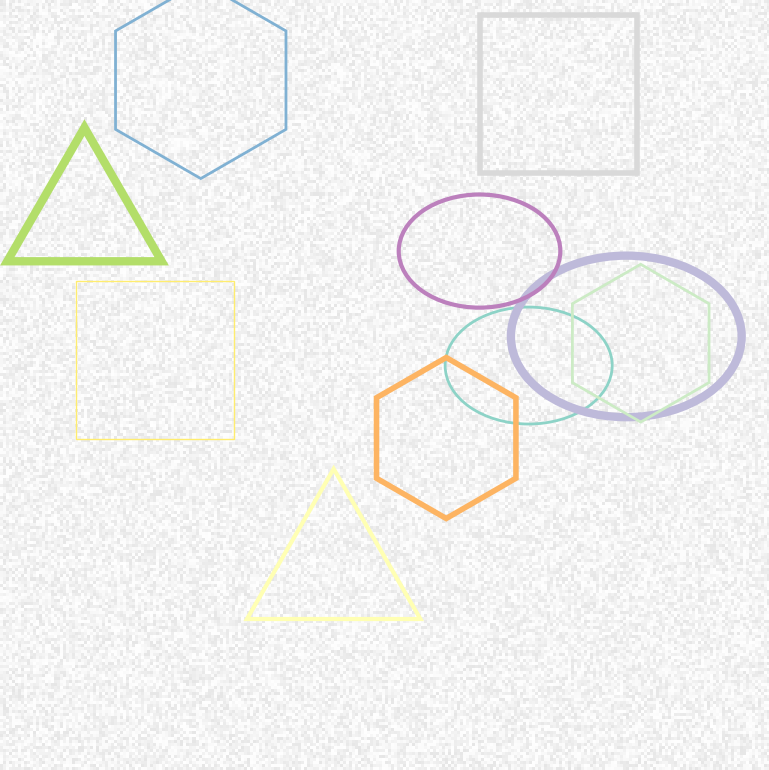[{"shape": "oval", "thickness": 1, "radius": 0.54, "center": [0.687, 0.525]}, {"shape": "triangle", "thickness": 1.5, "radius": 0.65, "center": [0.433, 0.261]}, {"shape": "oval", "thickness": 3, "radius": 0.75, "center": [0.813, 0.563]}, {"shape": "hexagon", "thickness": 1, "radius": 0.64, "center": [0.261, 0.896]}, {"shape": "hexagon", "thickness": 2, "radius": 0.52, "center": [0.58, 0.431]}, {"shape": "triangle", "thickness": 3, "radius": 0.58, "center": [0.11, 0.719]}, {"shape": "square", "thickness": 2, "radius": 0.51, "center": [0.725, 0.878]}, {"shape": "oval", "thickness": 1.5, "radius": 0.52, "center": [0.623, 0.674]}, {"shape": "hexagon", "thickness": 1, "radius": 0.51, "center": [0.832, 0.554]}, {"shape": "square", "thickness": 0.5, "radius": 0.51, "center": [0.201, 0.533]}]